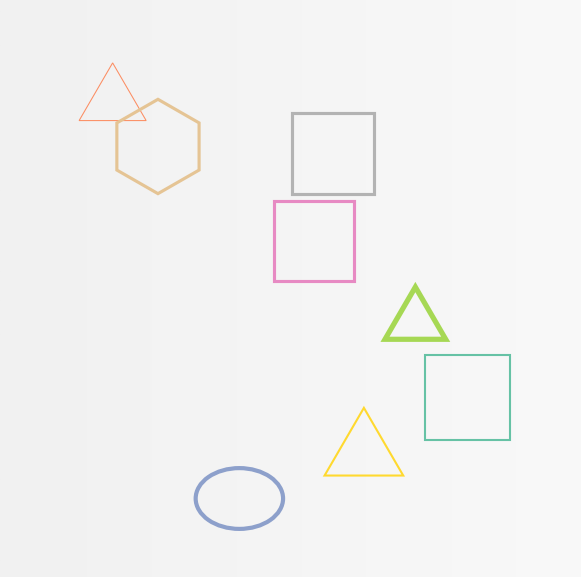[{"shape": "square", "thickness": 1, "radius": 0.37, "center": [0.804, 0.31]}, {"shape": "triangle", "thickness": 0.5, "radius": 0.33, "center": [0.194, 0.824]}, {"shape": "oval", "thickness": 2, "radius": 0.38, "center": [0.412, 0.136]}, {"shape": "square", "thickness": 1.5, "radius": 0.35, "center": [0.54, 0.581]}, {"shape": "triangle", "thickness": 2.5, "radius": 0.3, "center": [0.715, 0.442]}, {"shape": "triangle", "thickness": 1, "radius": 0.39, "center": [0.626, 0.215]}, {"shape": "hexagon", "thickness": 1.5, "radius": 0.41, "center": [0.272, 0.745]}, {"shape": "square", "thickness": 1.5, "radius": 0.35, "center": [0.573, 0.733]}]